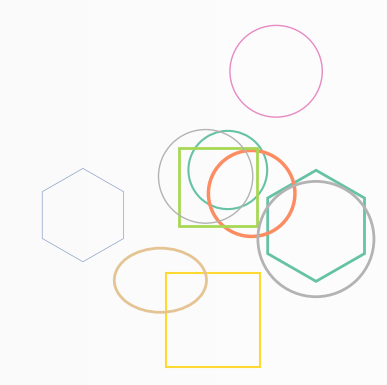[{"shape": "hexagon", "thickness": 2, "radius": 0.72, "center": [0.816, 0.413]}, {"shape": "circle", "thickness": 1.5, "radius": 0.51, "center": [0.588, 0.559]}, {"shape": "circle", "thickness": 2.5, "radius": 0.56, "center": [0.649, 0.498]}, {"shape": "hexagon", "thickness": 0.5, "radius": 0.61, "center": [0.214, 0.441]}, {"shape": "circle", "thickness": 1, "radius": 0.6, "center": [0.713, 0.815]}, {"shape": "square", "thickness": 2, "radius": 0.51, "center": [0.563, 0.515]}, {"shape": "square", "thickness": 1.5, "radius": 0.61, "center": [0.549, 0.168]}, {"shape": "oval", "thickness": 2, "radius": 0.59, "center": [0.414, 0.272]}, {"shape": "circle", "thickness": 1, "radius": 0.61, "center": [0.531, 0.542]}, {"shape": "circle", "thickness": 2, "radius": 0.75, "center": [0.815, 0.379]}]